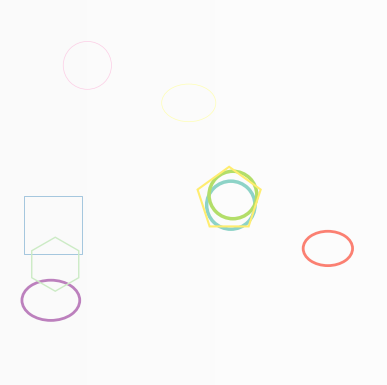[{"shape": "circle", "thickness": 2.5, "radius": 0.31, "center": [0.596, 0.467]}, {"shape": "oval", "thickness": 0.5, "radius": 0.35, "center": [0.487, 0.733]}, {"shape": "oval", "thickness": 2, "radius": 0.32, "center": [0.846, 0.355]}, {"shape": "square", "thickness": 0.5, "radius": 0.37, "center": [0.136, 0.415]}, {"shape": "circle", "thickness": 2.5, "radius": 0.31, "center": [0.601, 0.494]}, {"shape": "circle", "thickness": 0.5, "radius": 0.31, "center": [0.225, 0.83]}, {"shape": "oval", "thickness": 2, "radius": 0.37, "center": [0.131, 0.22]}, {"shape": "hexagon", "thickness": 1, "radius": 0.35, "center": [0.143, 0.314]}, {"shape": "pentagon", "thickness": 1.5, "radius": 0.43, "center": [0.591, 0.481]}]